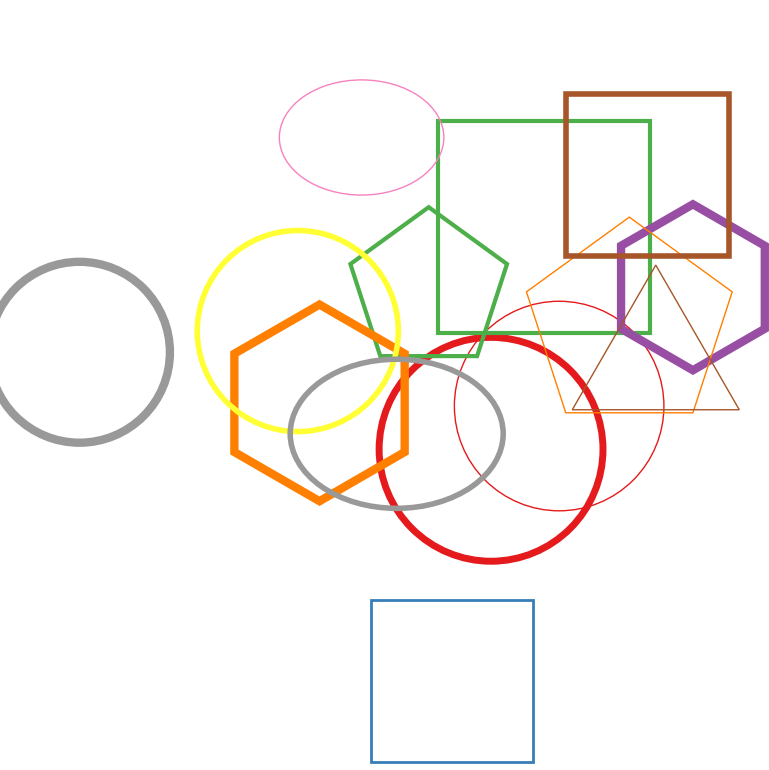[{"shape": "circle", "thickness": 0.5, "radius": 0.68, "center": [0.726, 0.473]}, {"shape": "circle", "thickness": 2.5, "radius": 0.73, "center": [0.638, 0.416]}, {"shape": "square", "thickness": 1, "radius": 0.52, "center": [0.587, 0.116]}, {"shape": "pentagon", "thickness": 1.5, "radius": 0.53, "center": [0.557, 0.624]}, {"shape": "square", "thickness": 1.5, "radius": 0.69, "center": [0.707, 0.705]}, {"shape": "hexagon", "thickness": 3, "radius": 0.54, "center": [0.9, 0.627]}, {"shape": "hexagon", "thickness": 3, "radius": 0.64, "center": [0.415, 0.477]}, {"shape": "pentagon", "thickness": 0.5, "radius": 0.7, "center": [0.817, 0.578]}, {"shape": "circle", "thickness": 2, "radius": 0.65, "center": [0.387, 0.57]}, {"shape": "square", "thickness": 2, "radius": 0.53, "center": [0.841, 0.773]}, {"shape": "triangle", "thickness": 0.5, "radius": 0.63, "center": [0.852, 0.53]}, {"shape": "oval", "thickness": 0.5, "radius": 0.53, "center": [0.47, 0.821]}, {"shape": "oval", "thickness": 2, "radius": 0.69, "center": [0.515, 0.437]}, {"shape": "circle", "thickness": 3, "radius": 0.59, "center": [0.103, 0.543]}]